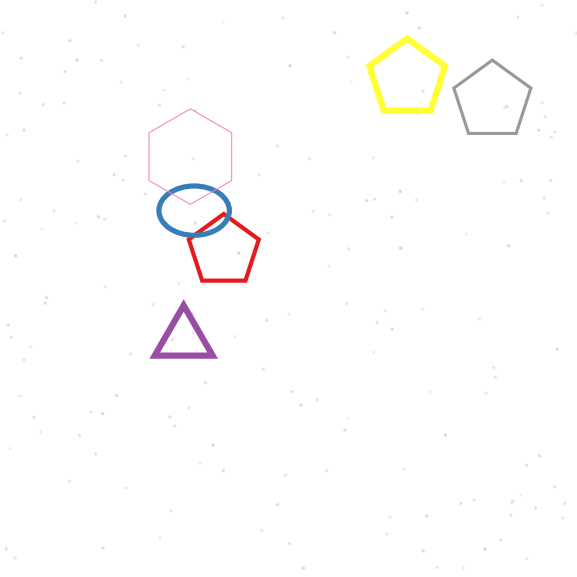[{"shape": "pentagon", "thickness": 2, "radius": 0.32, "center": [0.388, 0.565]}, {"shape": "oval", "thickness": 2.5, "radius": 0.31, "center": [0.336, 0.634]}, {"shape": "triangle", "thickness": 3, "radius": 0.29, "center": [0.318, 0.412]}, {"shape": "pentagon", "thickness": 3, "radius": 0.34, "center": [0.705, 0.863]}, {"shape": "hexagon", "thickness": 0.5, "radius": 0.41, "center": [0.33, 0.728]}, {"shape": "pentagon", "thickness": 1.5, "radius": 0.35, "center": [0.853, 0.825]}]